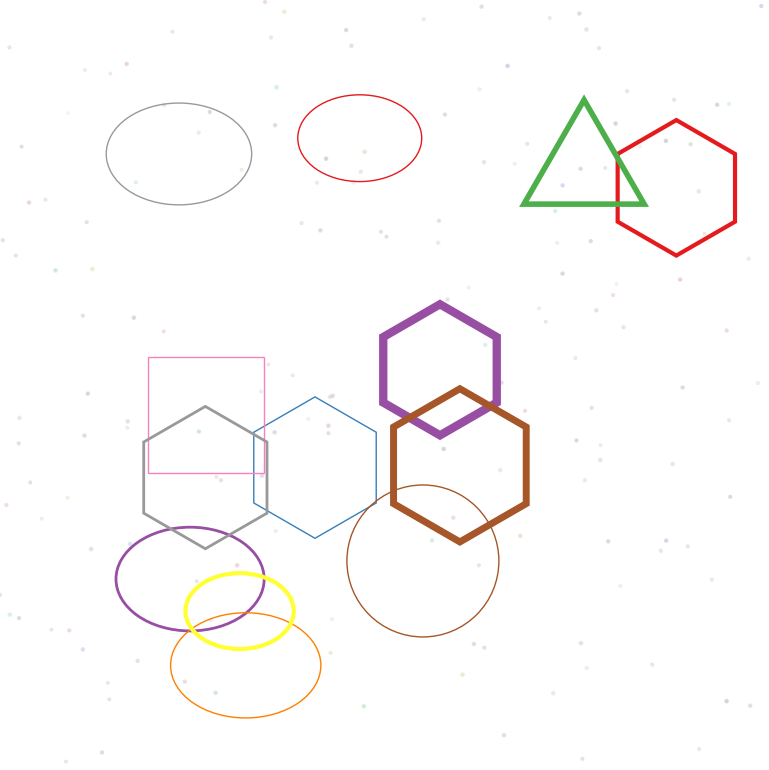[{"shape": "oval", "thickness": 0.5, "radius": 0.4, "center": [0.467, 0.821]}, {"shape": "hexagon", "thickness": 1.5, "radius": 0.44, "center": [0.878, 0.756]}, {"shape": "hexagon", "thickness": 0.5, "radius": 0.46, "center": [0.409, 0.393]}, {"shape": "triangle", "thickness": 2, "radius": 0.45, "center": [0.759, 0.78]}, {"shape": "oval", "thickness": 1, "radius": 0.48, "center": [0.247, 0.248]}, {"shape": "hexagon", "thickness": 3, "radius": 0.43, "center": [0.571, 0.52]}, {"shape": "oval", "thickness": 0.5, "radius": 0.49, "center": [0.319, 0.136]}, {"shape": "oval", "thickness": 1.5, "radius": 0.35, "center": [0.311, 0.206]}, {"shape": "hexagon", "thickness": 2.5, "radius": 0.5, "center": [0.597, 0.396]}, {"shape": "circle", "thickness": 0.5, "radius": 0.49, "center": [0.549, 0.271]}, {"shape": "square", "thickness": 0.5, "radius": 0.38, "center": [0.267, 0.461]}, {"shape": "oval", "thickness": 0.5, "radius": 0.47, "center": [0.232, 0.8]}, {"shape": "hexagon", "thickness": 1, "radius": 0.46, "center": [0.267, 0.38]}]